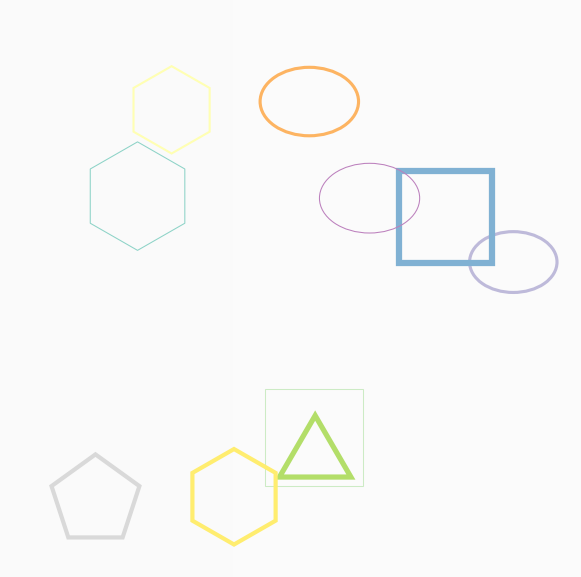[{"shape": "hexagon", "thickness": 0.5, "radius": 0.47, "center": [0.237, 0.66]}, {"shape": "hexagon", "thickness": 1, "radius": 0.38, "center": [0.295, 0.809]}, {"shape": "oval", "thickness": 1.5, "radius": 0.38, "center": [0.883, 0.545]}, {"shape": "square", "thickness": 3, "radius": 0.4, "center": [0.766, 0.623]}, {"shape": "oval", "thickness": 1.5, "radius": 0.42, "center": [0.532, 0.823]}, {"shape": "triangle", "thickness": 2.5, "radius": 0.35, "center": [0.542, 0.209]}, {"shape": "pentagon", "thickness": 2, "radius": 0.4, "center": [0.164, 0.133]}, {"shape": "oval", "thickness": 0.5, "radius": 0.43, "center": [0.636, 0.656]}, {"shape": "square", "thickness": 0.5, "radius": 0.42, "center": [0.54, 0.242]}, {"shape": "hexagon", "thickness": 2, "radius": 0.41, "center": [0.403, 0.139]}]